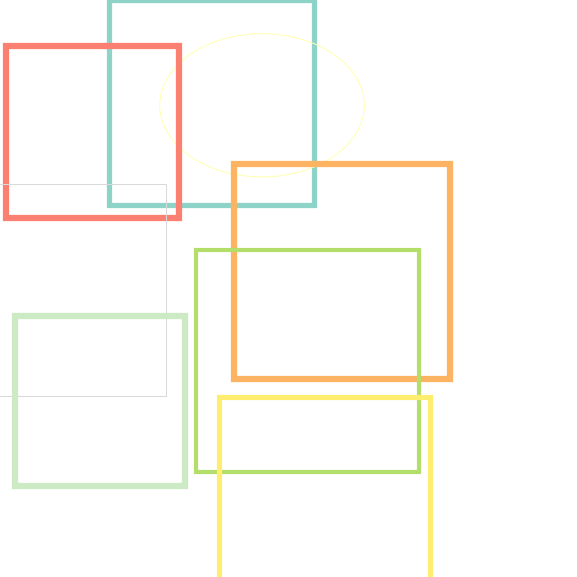[{"shape": "square", "thickness": 2.5, "radius": 0.89, "center": [0.366, 0.822]}, {"shape": "oval", "thickness": 0.5, "radius": 0.89, "center": [0.454, 0.817]}, {"shape": "square", "thickness": 3, "radius": 0.75, "center": [0.16, 0.771]}, {"shape": "square", "thickness": 3, "radius": 0.93, "center": [0.592, 0.529]}, {"shape": "square", "thickness": 2, "radius": 0.96, "center": [0.532, 0.374]}, {"shape": "square", "thickness": 0.5, "radius": 0.92, "center": [0.104, 0.498]}, {"shape": "square", "thickness": 3, "radius": 0.73, "center": [0.173, 0.304]}, {"shape": "square", "thickness": 2.5, "radius": 0.91, "center": [0.561, 0.129]}]